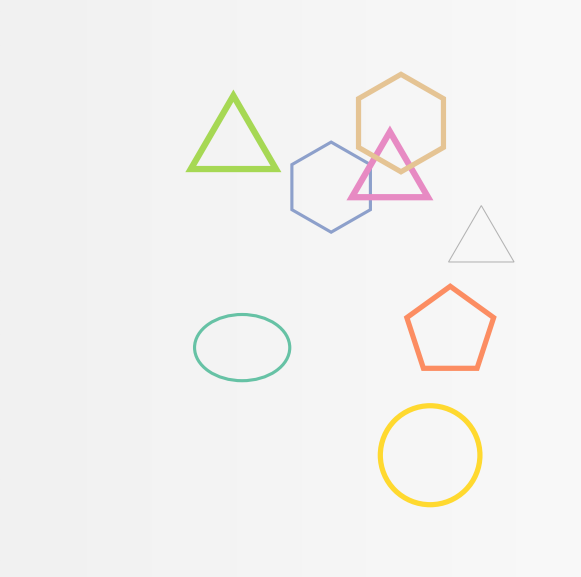[{"shape": "oval", "thickness": 1.5, "radius": 0.41, "center": [0.417, 0.397]}, {"shape": "pentagon", "thickness": 2.5, "radius": 0.39, "center": [0.775, 0.425]}, {"shape": "hexagon", "thickness": 1.5, "radius": 0.39, "center": [0.57, 0.675]}, {"shape": "triangle", "thickness": 3, "radius": 0.38, "center": [0.671, 0.695]}, {"shape": "triangle", "thickness": 3, "radius": 0.42, "center": [0.402, 0.749]}, {"shape": "circle", "thickness": 2.5, "radius": 0.43, "center": [0.74, 0.211]}, {"shape": "hexagon", "thickness": 2.5, "radius": 0.42, "center": [0.69, 0.786]}, {"shape": "triangle", "thickness": 0.5, "radius": 0.33, "center": [0.828, 0.578]}]